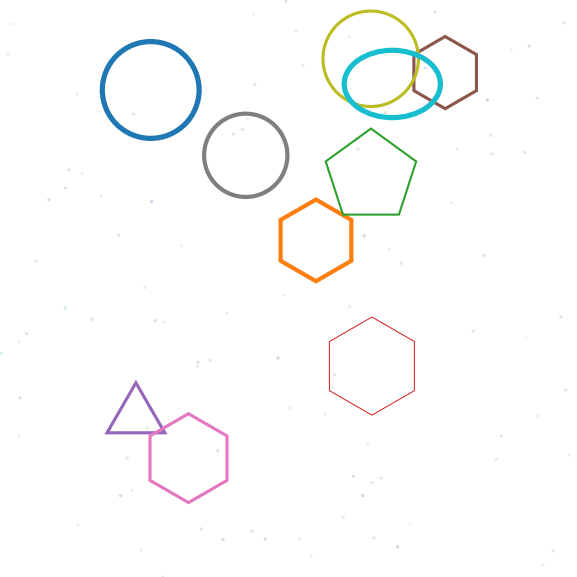[{"shape": "circle", "thickness": 2.5, "radius": 0.42, "center": [0.261, 0.843]}, {"shape": "hexagon", "thickness": 2, "radius": 0.35, "center": [0.547, 0.583]}, {"shape": "pentagon", "thickness": 1, "radius": 0.41, "center": [0.642, 0.694]}, {"shape": "hexagon", "thickness": 0.5, "radius": 0.42, "center": [0.644, 0.365]}, {"shape": "triangle", "thickness": 1.5, "radius": 0.29, "center": [0.235, 0.279]}, {"shape": "hexagon", "thickness": 1.5, "radius": 0.31, "center": [0.771, 0.873]}, {"shape": "hexagon", "thickness": 1.5, "radius": 0.38, "center": [0.326, 0.206]}, {"shape": "circle", "thickness": 2, "radius": 0.36, "center": [0.426, 0.73]}, {"shape": "circle", "thickness": 1.5, "radius": 0.41, "center": [0.642, 0.897]}, {"shape": "oval", "thickness": 2.5, "radius": 0.42, "center": [0.679, 0.854]}]